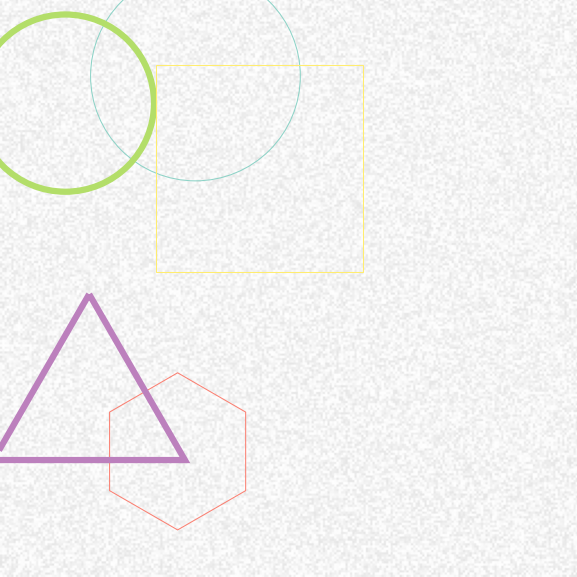[{"shape": "circle", "thickness": 0.5, "radius": 0.91, "center": [0.338, 0.868]}, {"shape": "hexagon", "thickness": 0.5, "radius": 0.68, "center": [0.308, 0.218]}, {"shape": "circle", "thickness": 3, "radius": 0.77, "center": [0.113, 0.821]}, {"shape": "triangle", "thickness": 3, "radius": 0.96, "center": [0.154, 0.298]}, {"shape": "square", "thickness": 0.5, "radius": 0.9, "center": [0.449, 0.708]}]